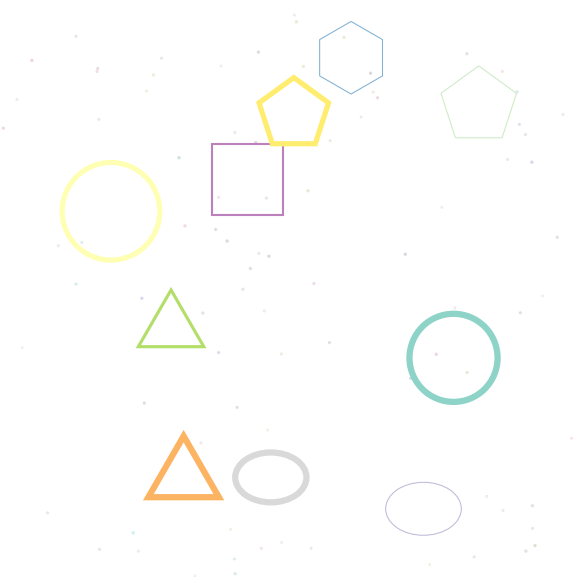[{"shape": "circle", "thickness": 3, "radius": 0.38, "center": [0.785, 0.379]}, {"shape": "circle", "thickness": 2.5, "radius": 0.42, "center": [0.192, 0.633]}, {"shape": "oval", "thickness": 0.5, "radius": 0.33, "center": [0.733, 0.118]}, {"shape": "hexagon", "thickness": 0.5, "radius": 0.31, "center": [0.608, 0.899]}, {"shape": "triangle", "thickness": 3, "radius": 0.35, "center": [0.318, 0.173]}, {"shape": "triangle", "thickness": 1.5, "radius": 0.33, "center": [0.296, 0.432]}, {"shape": "oval", "thickness": 3, "radius": 0.31, "center": [0.469, 0.172]}, {"shape": "square", "thickness": 1, "radius": 0.31, "center": [0.429, 0.688]}, {"shape": "pentagon", "thickness": 0.5, "radius": 0.34, "center": [0.829, 0.816]}, {"shape": "pentagon", "thickness": 2.5, "radius": 0.32, "center": [0.509, 0.801]}]